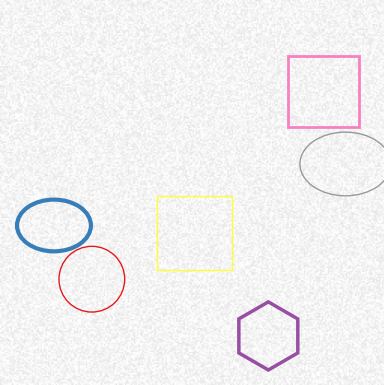[{"shape": "circle", "thickness": 1, "radius": 0.43, "center": [0.239, 0.275]}, {"shape": "oval", "thickness": 3, "radius": 0.48, "center": [0.14, 0.414]}, {"shape": "hexagon", "thickness": 2.5, "radius": 0.44, "center": [0.697, 0.127]}, {"shape": "square", "thickness": 1, "radius": 0.48, "center": [0.506, 0.395]}, {"shape": "square", "thickness": 2, "radius": 0.46, "center": [0.841, 0.762]}, {"shape": "oval", "thickness": 1, "radius": 0.59, "center": [0.897, 0.574]}]